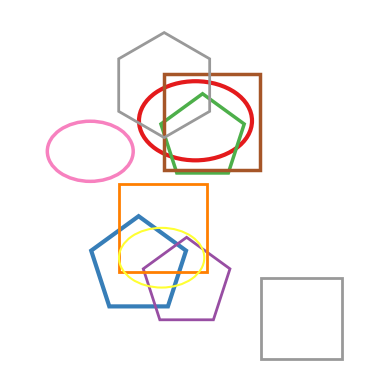[{"shape": "oval", "thickness": 3, "radius": 0.73, "center": [0.508, 0.686]}, {"shape": "pentagon", "thickness": 3, "radius": 0.65, "center": [0.36, 0.309]}, {"shape": "pentagon", "thickness": 2.5, "radius": 0.57, "center": [0.526, 0.643]}, {"shape": "pentagon", "thickness": 2, "radius": 0.59, "center": [0.485, 0.265]}, {"shape": "square", "thickness": 2, "radius": 0.57, "center": [0.424, 0.409]}, {"shape": "oval", "thickness": 1.5, "radius": 0.55, "center": [0.42, 0.331]}, {"shape": "square", "thickness": 2.5, "radius": 0.63, "center": [0.551, 0.683]}, {"shape": "oval", "thickness": 2.5, "radius": 0.56, "center": [0.234, 0.607]}, {"shape": "square", "thickness": 2, "radius": 0.53, "center": [0.784, 0.172]}, {"shape": "hexagon", "thickness": 2, "radius": 0.68, "center": [0.426, 0.779]}]